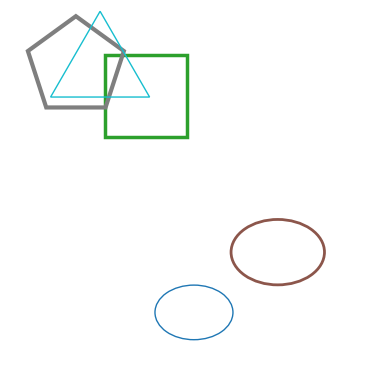[{"shape": "oval", "thickness": 1, "radius": 0.51, "center": [0.504, 0.189]}, {"shape": "square", "thickness": 2.5, "radius": 0.54, "center": [0.379, 0.751]}, {"shape": "oval", "thickness": 2, "radius": 0.61, "center": [0.721, 0.345]}, {"shape": "pentagon", "thickness": 3, "radius": 0.66, "center": [0.197, 0.827]}, {"shape": "triangle", "thickness": 1, "radius": 0.74, "center": [0.26, 0.822]}]